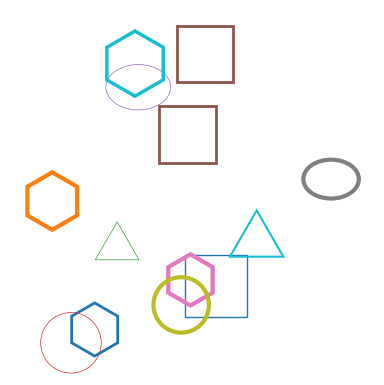[{"shape": "hexagon", "thickness": 2, "radius": 0.35, "center": [0.246, 0.144]}, {"shape": "square", "thickness": 1, "radius": 0.4, "center": [0.561, 0.258]}, {"shape": "hexagon", "thickness": 3, "radius": 0.37, "center": [0.136, 0.478]}, {"shape": "triangle", "thickness": 0.5, "radius": 0.33, "center": [0.304, 0.358]}, {"shape": "circle", "thickness": 0.5, "radius": 0.39, "center": [0.184, 0.11]}, {"shape": "oval", "thickness": 0.5, "radius": 0.42, "center": [0.359, 0.773]}, {"shape": "square", "thickness": 2, "radius": 0.37, "center": [0.487, 0.65]}, {"shape": "square", "thickness": 2, "radius": 0.36, "center": [0.532, 0.86]}, {"shape": "hexagon", "thickness": 3, "radius": 0.33, "center": [0.495, 0.273]}, {"shape": "oval", "thickness": 3, "radius": 0.36, "center": [0.86, 0.535]}, {"shape": "circle", "thickness": 3, "radius": 0.36, "center": [0.471, 0.208]}, {"shape": "hexagon", "thickness": 2.5, "radius": 0.42, "center": [0.351, 0.835]}, {"shape": "triangle", "thickness": 1.5, "radius": 0.4, "center": [0.667, 0.373]}]